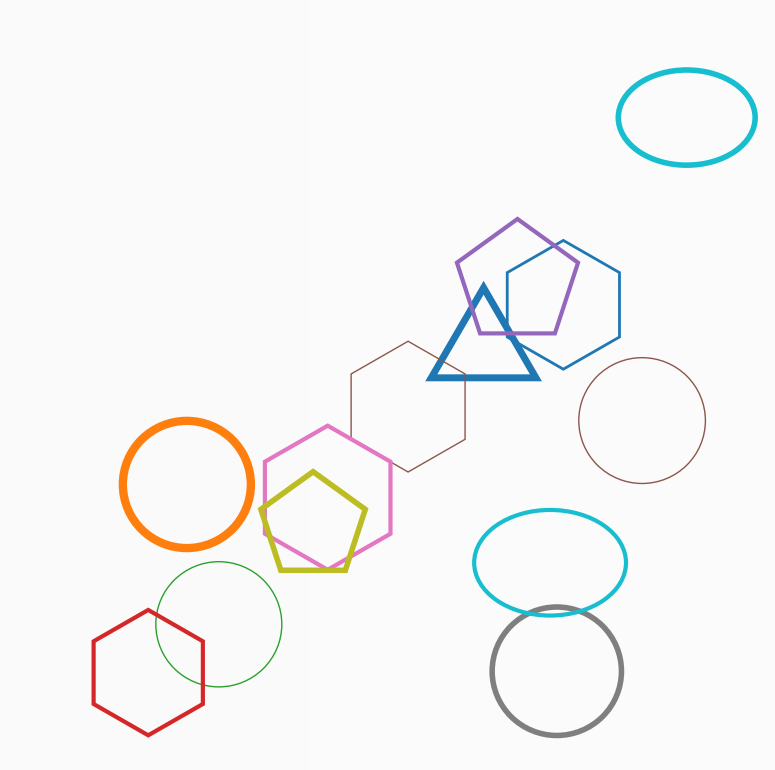[{"shape": "hexagon", "thickness": 1, "radius": 0.42, "center": [0.727, 0.604]}, {"shape": "triangle", "thickness": 2.5, "radius": 0.39, "center": [0.624, 0.548]}, {"shape": "circle", "thickness": 3, "radius": 0.41, "center": [0.241, 0.371]}, {"shape": "circle", "thickness": 0.5, "radius": 0.41, "center": [0.282, 0.189]}, {"shape": "hexagon", "thickness": 1.5, "radius": 0.41, "center": [0.191, 0.126]}, {"shape": "pentagon", "thickness": 1.5, "radius": 0.41, "center": [0.668, 0.633]}, {"shape": "hexagon", "thickness": 0.5, "radius": 0.42, "center": [0.527, 0.472]}, {"shape": "circle", "thickness": 0.5, "radius": 0.41, "center": [0.829, 0.454]}, {"shape": "hexagon", "thickness": 1.5, "radius": 0.47, "center": [0.423, 0.354]}, {"shape": "circle", "thickness": 2, "radius": 0.42, "center": [0.718, 0.128]}, {"shape": "pentagon", "thickness": 2, "radius": 0.35, "center": [0.404, 0.317]}, {"shape": "oval", "thickness": 2, "radius": 0.44, "center": [0.886, 0.847]}, {"shape": "oval", "thickness": 1.5, "radius": 0.49, "center": [0.71, 0.269]}]